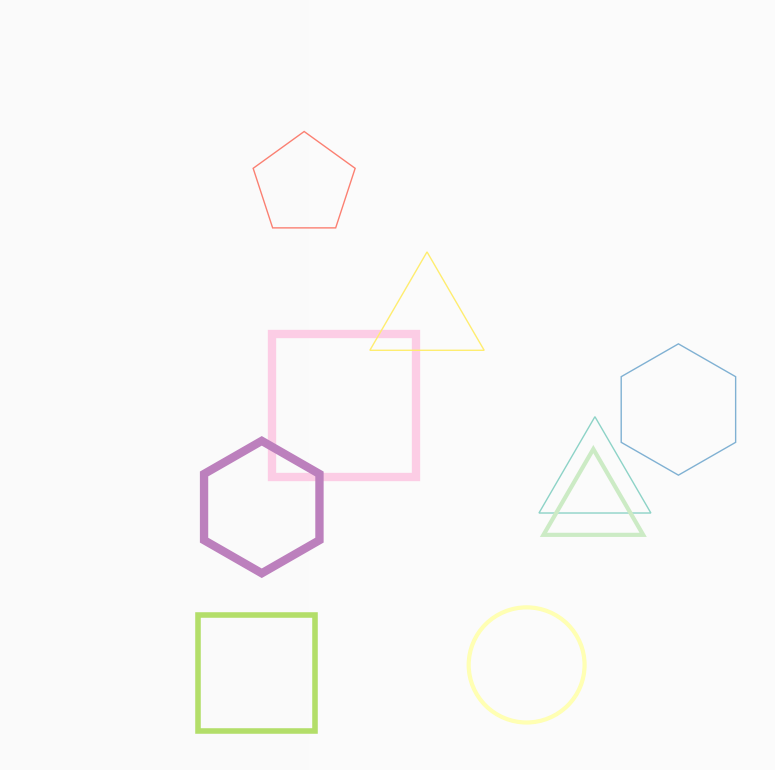[{"shape": "triangle", "thickness": 0.5, "radius": 0.42, "center": [0.768, 0.375]}, {"shape": "circle", "thickness": 1.5, "radius": 0.37, "center": [0.68, 0.136]}, {"shape": "pentagon", "thickness": 0.5, "radius": 0.35, "center": [0.392, 0.76]}, {"shape": "hexagon", "thickness": 0.5, "radius": 0.43, "center": [0.875, 0.468]}, {"shape": "square", "thickness": 2, "radius": 0.38, "center": [0.331, 0.127]}, {"shape": "square", "thickness": 3, "radius": 0.47, "center": [0.443, 0.473]}, {"shape": "hexagon", "thickness": 3, "radius": 0.43, "center": [0.338, 0.341]}, {"shape": "triangle", "thickness": 1.5, "radius": 0.37, "center": [0.766, 0.343]}, {"shape": "triangle", "thickness": 0.5, "radius": 0.43, "center": [0.551, 0.588]}]